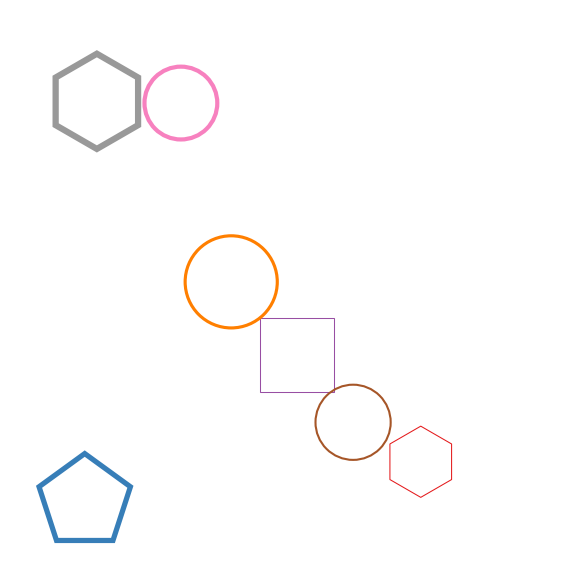[{"shape": "hexagon", "thickness": 0.5, "radius": 0.31, "center": [0.729, 0.2]}, {"shape": "pentagon", "thickness": 2.5, "radius": 0.42, "center": [0.147, 0.131]}, {"shape": "square", "thickness": 0.5, "radius": 0.32, "center": [0.515, 0.384]}, {"shape": "circle", "thickness": 1.5, "radius": 0.4, "center": [0.4, 0.511]}, {"shape": "circle", "thickness": 1, "radius": 0.33, "center": [0.611, 0.268]}, {"shape": "circle", "thickness": 2, "radius": 0.32, "center": [0.313, 0.821]}, {"shape": "hexagon", "thickness": 3, "radius": 0.41, "center": [0.168, 0.824]}]